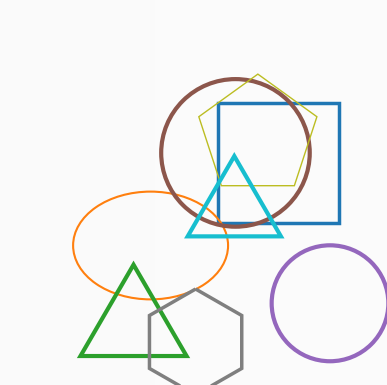[{"shape": "square", "thickness": 2.5, "radius": 0.78, "center": [0.718, 0.576]}, {"shape": "oval", "thickness": 1.5, "radius": 1.0, "center": [0.389, 0.362]}, {"shape": "triangle", "thickness": 3, "radius": 0.79, "center": [0.345, 0.154]}, {"shape": "circle", "thickness": 3, "radius": 0.75, "center": [0.852, 0.212]}, {"shape": "circle", "thickness": 3, "radius": 0.96, "center": [0.608, 0.603]}, {"shape": "hexagon", "thickness": 2.5, "radius": 0.69, "center": [0.505, 0.112]}, {"shape": "pentagon", "thickness": 1, "radius": 0.8, "center": [0.665, 0.647]}, {"shape": "triangle", "thickness": 3, "radius": 0.69, "center": [0.605, 0.456]}]